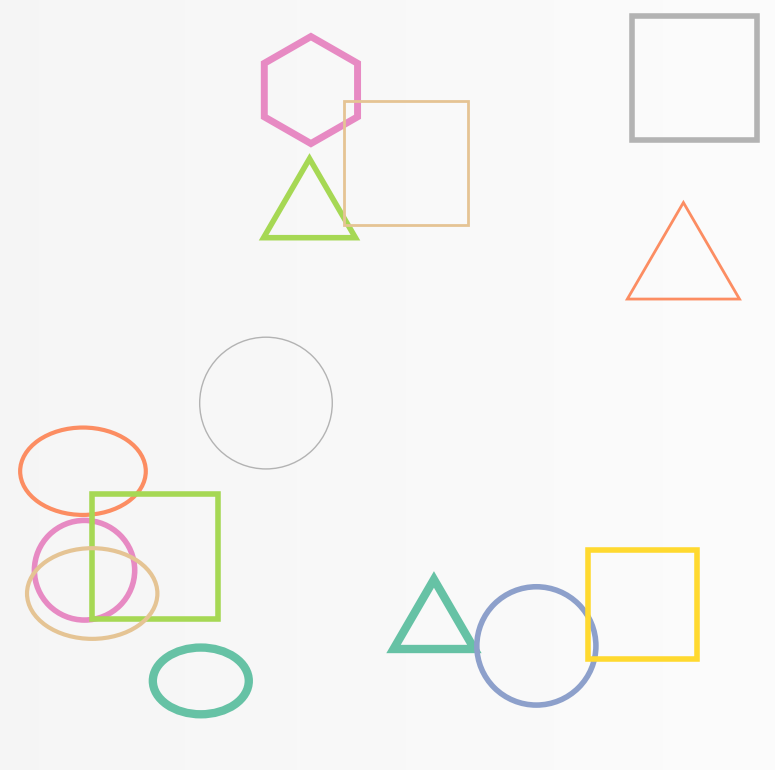[{"shape": "oval", "thickness": 3, "radius": 0.31, "center": [0.259, 0.116]}, {"shape": "triangle", "thickness": 3, "radius": 0.3, "center": [0.56, 0.187]}, {"shape": "oval", "thickness": 1.5, "radius": 0.41, "center": [0.107, 0.388]}, {"shape": "triangle", "thickness": 1, "radius": 0.42, "center": [0.882, 0.653]}, {"shape": "circle", "thickness": 2, "radius": 0.38, "center": [0.692, 0.161]}, {"shape": "hexagon", "thickness": 2.5, "radius": 0.35, "center": [0.401, 0.883]}, {"shape": "circle", "thickness": 2, "radius": 0.32, "center": [0.109, 0.259]}, {"shape": "triangle", "thickness": 2, "radius": 0.34, "center": [0.399, 0.726]}, {"shape": "square", "thickness": 2, "radius": 0.41, "center": [0.199, 0.277]}, {"shape": "square", "thickness": 2, "radius": 0.35, "center": [0.829, 0.215]}, {"shape": "oval", "thickness": 1.5, "radius": 0.42, "center": [0.119, 0.229]}, {"shape": "square", "thickness": 1, "radius": 0.4, "center": [0.524, 0.788]}, {"shape": "square", "thickness": 2, "radius": 0.4, "center": [0.896, 0.899]}, {"shape": "circle", "thickness": 0.5, "radius": 0.43, "center": [0.343, 0.477]}]